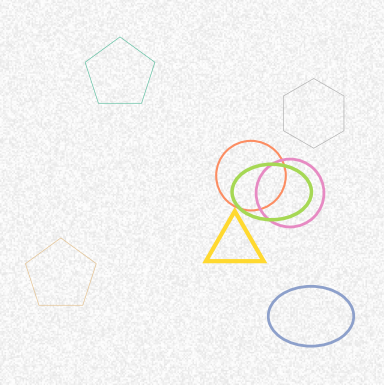[{"shape": "pentagon", "thickness": 0.5, "radius": 0.48, "center": [0.312, 0.809]}, {"shape": "circle", "thickness": 1.5, "radius": 0.45, "center": [0.652, 0.544]}, {"shape": "oval", "thickness": 2, "radius": 0.55, "center": [0.808, 0.179]}, {"shape": "circle", "thickness": 2, "radius": 0.44, "center": [0.753, 0.499]}, {"shape": "oval", "thickness": 2.5, "radius": 0.52, "center": [0.706, 0.501]}, {"shape": "triangle", "thickness": 3, "radius": 0.43, "center": [0.61, 0.365]}, {"shape": "pentagon", "thickness": 0.5, "radius": 0.48, "center": [0.158, 0.285]}, {"shape": "hexagon", "thickness": 0.5, "radius": 0.45, "center": [0.815, 0.706]}]